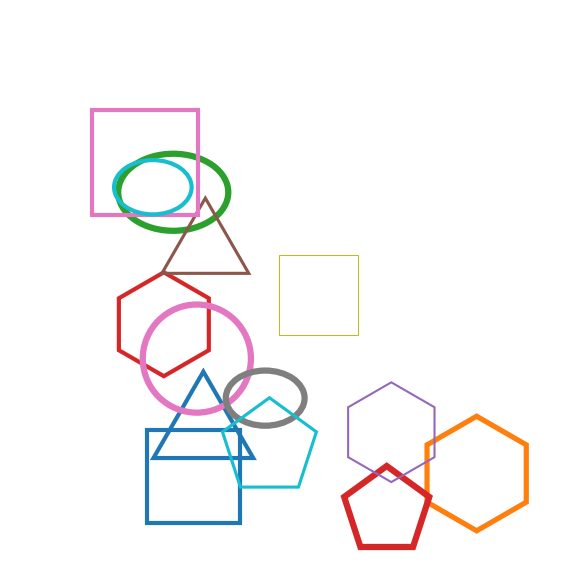[{"shape": "square", "thickness": 2, "radius": 0.4, "center": [0.335, 0.174]}, {"shape": "triangle", "thickness": 2, "radius": 0.5, "center": [0.352, 0.256]}, {"shape": "hexagon", "thickness": 2.5, "radius": 0.5, "center": [0.825, 0.179]}, {"shape": "oval", "thickness": 3, "radius": 0.48, "center": [0.3, 0.666]}, {"shape": "hexagon", "thickness": 2, "radius": 0.45, "center": [0.284, 0.438]}, {"shape": "pentagon", "thickness": 3, "radius": 0.39, "center": [0.67, 0.115]}, {"shape": "hexagon", "thickness": 1, "radius": 0.43, "center": [0.678, 0.251]}, {"shape": "triangle", "thickness": 1.5, "radius": 0.43, "center": [0.356, 0.569]}, {"shape": "circle", "thickness": 3, "radius": 0.47, "center": [0.341, 0.378]}, {"shape": "square", "thickness": 2, "radius": 0.45, "center": [0.251, 0.718]}, {"shape": "oval", "thickness": 3, "radius": 0.34, "center": [0.459, 0.31]}, {"shape": "square", "thickness": 0.5, "radius": 0.35, "center": [0.551, 0.488]}, {"shape": "oval", "thickness": 2, "radius": 0.34, "center": [0.265, 0.675]}, {"shape": "pentagon", "thickness": 1.5, "radius": 0.43, "center": [0.467, 0.225]}]